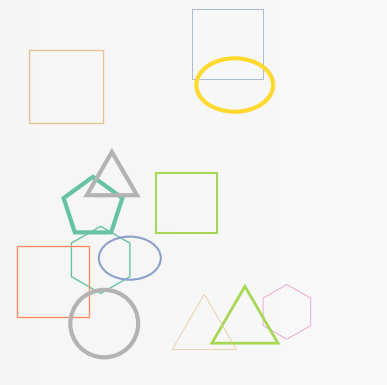[{"shape": "pentagon", "thickness": 3, "radius": 0.4, "center": [0.24, 0.461]}, {"shape": "hexagon", "thickness": 1, "radius": 0.44, "center": [0.26, 0.325]}, {"shape": "square", "thickness": 1, "radius": 0.46, "center": [0.137, 0.268]}, {"shape": "square", "thickness": 0.5, "radius": 0.46, "center": [0.587, 0.886]}, {"shape": "oval", "thickness": 1.5, "radius": 0.4, "center": [0.335, 0.329]}, {"shape": "hexagon", "thickness": 0.5, "radius": 0.36, "center": [0.74, 0.19]}, {"shape": "square", "thickness": 1.5, "radius": 0.39, "center": [0.482, 0.473]}, {"shape": "triangle", "thickness": 2, "radius": 0.49, "center": [0.632, 0.158]}, {"shape": "oval", "thickness": 3, "radius": 0.5, "center": [0.606, 0.779]}, {"shape": "square", "thickness": 1, "radius": 0.47, "center": [0.17, 0.776]}, {"shape": "triangle", "thickness": 0.5, "radius": 0.48, "center": [0.527, 0.14]}, {"shape": "circle", "thickness": 3, "radius": 0.44, "center": [0.269, 0.159]}, {"shape": "triangle", "thickness": 3, "radius": 0.37, "center": [0.289, 0.53]}]